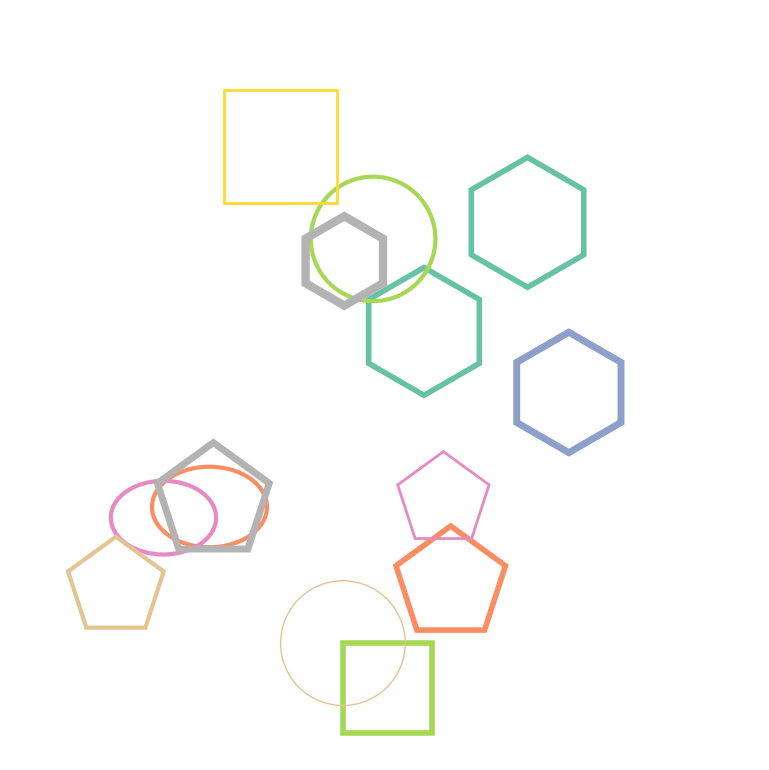[{"shape": "hexagon", "thickness": 2, "radius": 0.41, "center": [0.551, 0.57]}, {"shape": "hexagon", "thickness": 2, "radius": 0.42, "center": [0.685, 0.711]}, {"shape": "pentagon", "thickness": 2, "radius": 0.37, "center": [0.585, 0.242]}, {"shape": "oval", "thickness": 1.5, "radius": 0.37, "center": [0.272, 0.342]}, {"shape": "hexagon", "thickness": 2.5, "radius": 0.39, "center": [0.739, 0.49]}, {"shape": "oval", "thickness": 1.5, "radius": 0.34, "center": [0.212, 0.328]}, {"shape": "pentagon", "thickness": 1, "radius": 0.31, "center": [0.576, 0.351]}, {"shape": "circle", "thickness": 1.5, "radius": 0.4, "center": [0.485, 0.69]}, {"shape": "square", "thickness": 2, "radius": 0.29, "center": [0.503, 0.106]}, {"shape": "square", "thickness": 1, "radius": 0.37, "center": [0.364, 0.81]}, {"shape": "pentagon", "thickness": 1.5, "radius": 0.33, "center": [0.15, 0.238]}, {"shape": "circle", "thickness": 0.5, "radius": 0.4, "center": [0.445, 0.165]}, {"shape": "hexagon", "thickness": 3, "radius": 0.29, "center": [0.447, 0.661]}, {"shape": "pentagon", "thickness": 2.5, "radius": 0.38, "center": [0.277, 0.349]}]